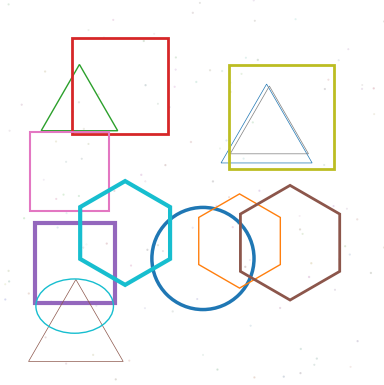[{"shape": "circle", "thickness": 2.5, "radius": 0.66, "center": [0.527, 0.329]}, {"shape": "triangle", "thickness": 0.5, "radius": 0.68, "center": [0.692, 0.645]}, {"shape": "hexagon", "thickness": 1, "radius": 0.61, "center": [0.622, 0.374]}, {"shape": "triangle", "thickness": 1, "radius": 0.57, "center": [0.206, 0.718]}, {"shape": "square", "thickness": 2, "radius": 0.63, "center": [0.312, 0.777]}, {"shape": "square", "thickness": 3, "radius": 0.52, "center": [0.195, 0.316]}, {"shape": "triangle", "thickness": 0.5, "radius": 0.71, "center": [0.197, 0.132]}, {"shape": "hexagon", "thickness": 2, "radius": 0.74, "center": [0.753, 0.37]}, {"shape": "square", "thickness": 1.5, "radius": 0.52, "center": [0.18, 0.555]}, {"shape": "triangle", "thickness": 0.5, "radius": 0.59, "center": [0.7, 0.659]}, {"shape": "square", "thickness": 2, "radius": 0.68, "center": [0.731, 0.696]}, {"shape": "hexagon", "thickness": 3, "radius": 0.67, "center": [0.325, 0.395]}, {"shape": "oval", "thickness": 1, "radius": 0.5, "center": [0.194, 0.205]}]